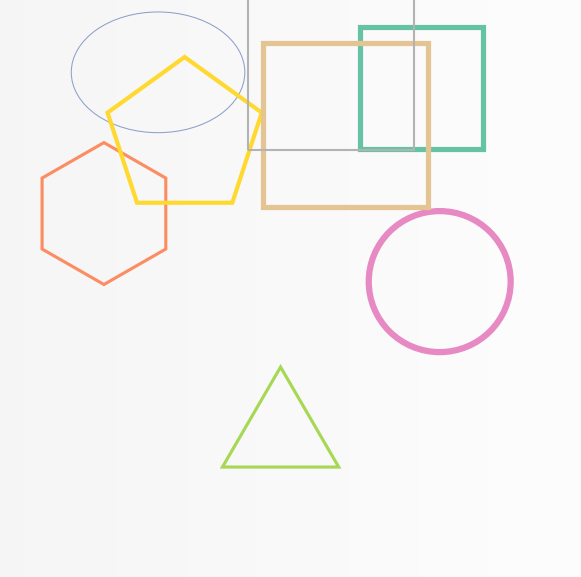[{"shape": "square", "thickness": 2.5, "radius": 0.53, "center": [0.725, 0.847]}, {"shape": "hexagon", "thickness": 1.5, "radius": 0.61, "center": [0.179, 0.629]}, {"shape": "oval", "thickness": 0.5, "radius": 0.75, "center": [0.272, 0.874]}, {"shape": "circle", "thickness": 3, "radius": 0.61, "center": [0.756, 0.512]}, {"shape": "triangle", "thickness": 1.5, "radius": 0.58, "center": [0.483, 0.248]}, {"shape": "pentagon", "thickness": 2, "radius": 0.7, "center": [0.318, 0.761]}, {"shape": "square", "thickness": 2.5, "radius": 0.71, "center": [0.594, 0.783]}, {"shape": "square", "thickness": 1, "radius": 0.71, "center": [0.569, 0.882]}]